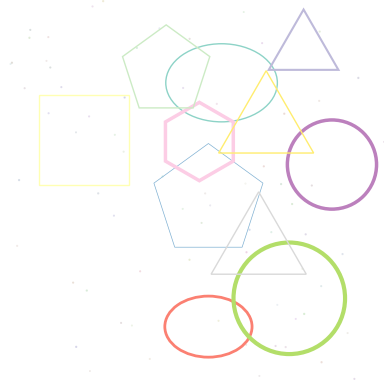[{"shape": "oval", "thickness": 1, "radius": 0.72, "center": [0.576, 0.785]}, {"shape": "square", "thickness": 1, "radius": 0.59, "center": [0.218, 0.636]}, {"shape": "triangle", "thickness": 1.5, "radius": 0.52, "center": [0.789, 0.871]}, {"shape": "oval", "thickness": 2, "radius": 0.57, "center": [0.541, 0.152]}, {"shape": "pentagon", "thickness": 0.5, "radius": 0.74, "center": [0.541, 0.478]}, {"shape": "circle", "thickness": 3, "radius": 0.72, "center": [0.751, 0.225]}, {"shape": "hexagon", "thickness": 2.5, "radius": 0.51, "center": [0.518, 0.632]}, {"shape": "triangle", "thickness": 1, "radius": 0.71, "center": [0.672, 0.359]}, {"shape": "circle", "thickness": 2.5, "radius": 0.58, "center": [0.862, 0.573]}, {"shape": "pentagon", "thickness": 1, "radius": 0.6, "center": [0.432, 0.816]}, {"shape": "triangle", "thickness": 1, "radius": 0.71, "center": [0.691, 0.674]}]